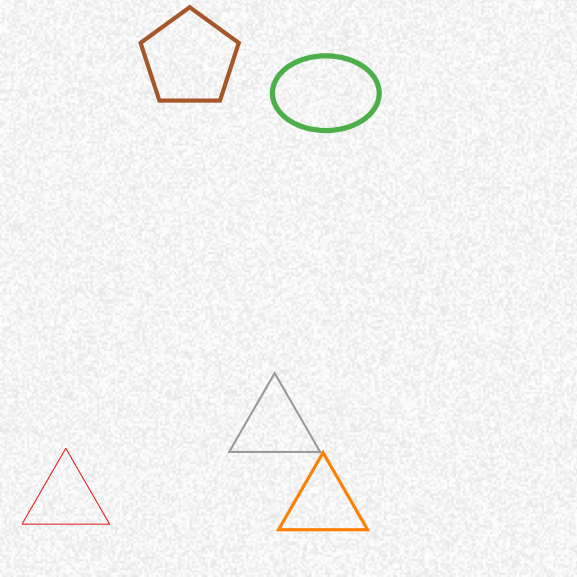[{"shape": "triangle", "thickness": 0.5, "radius": 0.44, "center": [0.114, 0.135]}, {"shape": "oval", "thickness": 2.5, "radius": 0.46, "center": [0.564, 0.838]}, {"shape": "triangle", "thickness": 1.5, "radius": 0.45, "center": [0.559, 0.126]}, {"shape": "pentagon", "thickness": 2, "radius": 0.45, "center": [0.328, 0.897]}, {"shape": "triangle", "thickness": 1, "radius": 0.45, "center": [0.476, 0.262]}]